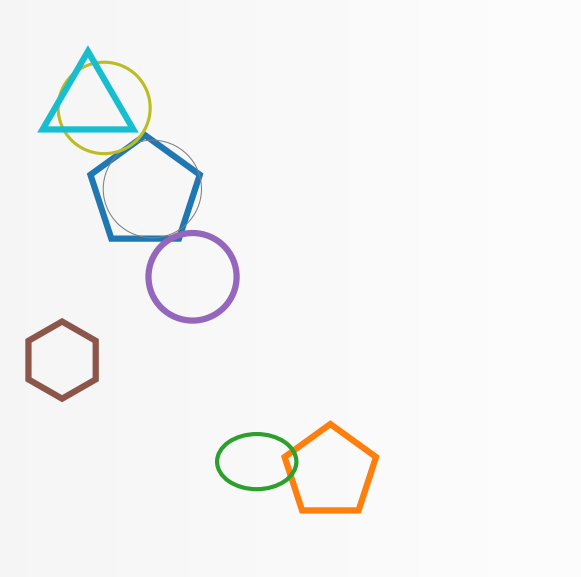[{"shape": "pentagon", "thickness": 3, "radius": 0.49, "center": [0.25, 0.666]}, {"shape": "pentagon", "thickness": 3, "radius": 0.41, "center": [0.568, 0.182]}, {"shape": "oval", "thickness": 2, "radius": 0.34, "center": [0.442, 0.2]}, {"shape": "circle", "thickness": 3, "radius": 0.38, "center": [0.331, 0.52]}, {"shape": "hexagon", "thickness": 3, "radius": 0.33, "center": [0.107, 0.376]}, {"shape": "circle", "thickness": 0.5, "radius": 0.42, "center": [0.262, 0.672]}, {"shape": "circle", "thickness": 1.5, "radius": 0.4, "center": [0.179, 0.812]}, {"shape": "triangle", "thickness": 3, "radius": 0.45, "center": [0.151, 0.82]}]